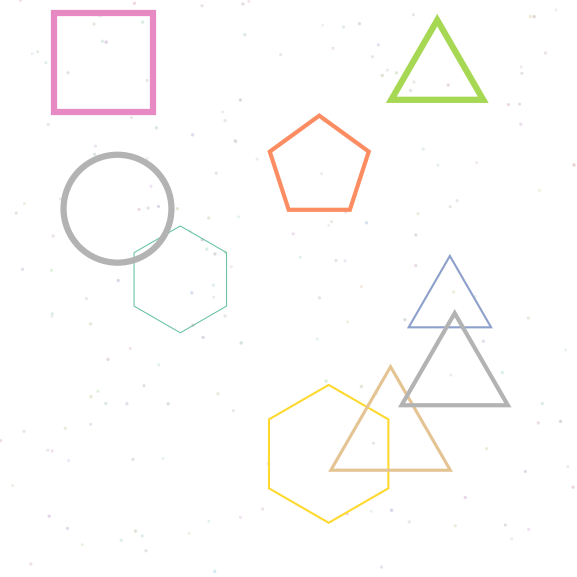[{"shape": "hexagon", "thickness": 0.5, "radius": 0.46, "center": [0.312, 0.515]}, {"shape": "pentagon", "thickness": 2, "radius": 0.45, "center": [0.553, 0.709]}, {"shape": "triangle", "thickness": 1, "radius": 0.41, "center": [0.779, 0.474]}, {"shape": "square", "thickness": 3, "radius": 0.43, "center": [0.179, 0.891]}, {"shape": "triangle", "thickness": 3, "radius": 0.46, "center": [0.757, 0.872]}, {"shape": "hexagon", "thickness": 1, "radius": 0.6, "center": [0.569, 0.213]}, {"shape": "triangle", "thickness": 1.5, "radius": 0.6, "center": [0.676, 0.245]}, {"shape": "triangle", "thickness": 2, "radius": 0.53, "center": [0.787, 0.351]}, {"shape": "circle", "thickness": 3, "radius": 0.47, "center": [0.203, 0.638]}]